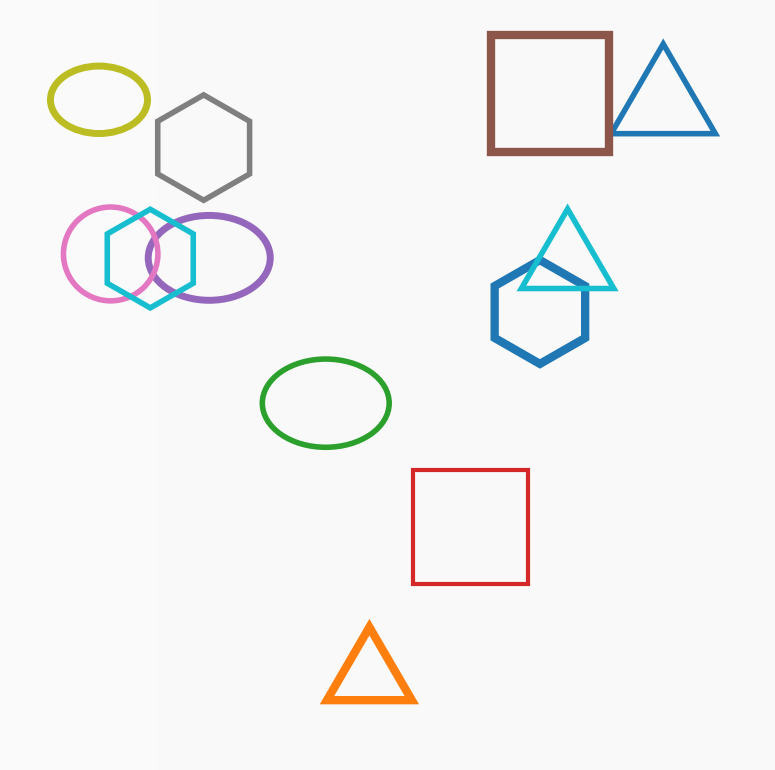[{"shape": "triangle", "thickness": 2, "radius": 0.39, "center": [0.856, 0.865]}, {"shape": "hexagon", "thickness": 3, "radius": 0.34, "center": [0.697, 0.595]}, {"shape": "triangle", "thickness": 3, "radius": 0.32, "center": [0.477, 0.122]}, {"shape": "oval", "thickness": 2, "radius": 0.41, "center": [0.42, 0.476]}, {"shape": "square", "thickness": 1.5, "radius": 0.37, "center": [0.607, 0.315]}, {"shape": "oval", "thickness": 2.5, "radius": 0.39, "center": [0.27, 0.665]}, {"shape": "square", "thickness": 3, "radius": 0.38, "center": [0.709, 0.879]}, {"shape": "circle", "thickness": 2, "radius": 0.3, "center": [0.143, 0.67]}, {"shape": "hexagon", "thickness": 2, "radius": 0.34, "center": [0.263, 0.808]}, {"shape": "oval", "thickness": 2.5, "radius": 0.31, "center": [0.128, 0.87]}, {"shape": "triangle", "thickness": 2, "radius": 0.34, "center": [0.732, 0.66]}, {"shape": "hexagon", "thickness": 2, "radius": 0.32, "center": [0.194, 0.664]}]